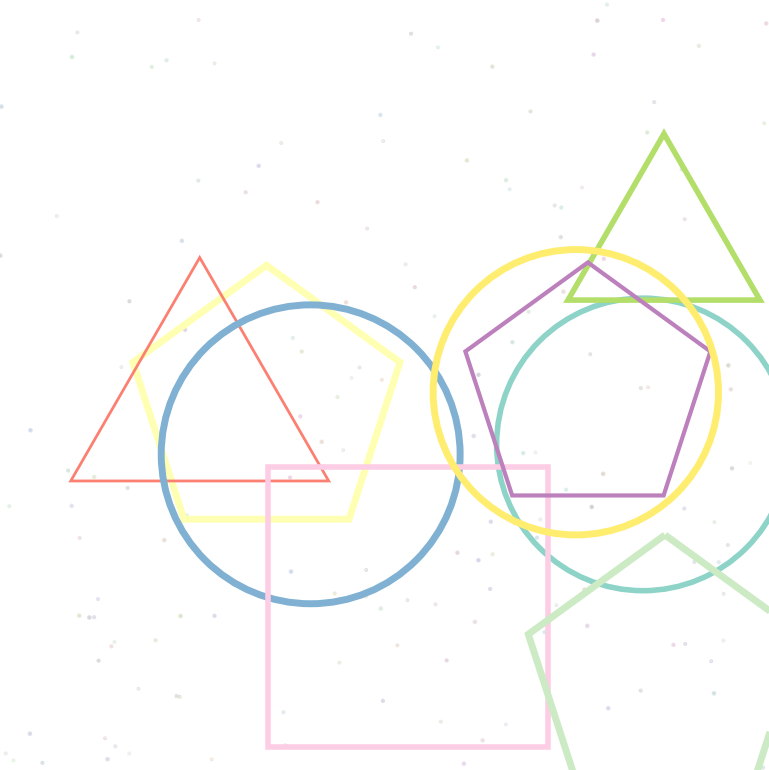[{"shape": "circle", "thickness": 2, "radius": 0.95, "center": [0.835, 0.423]}, {"shape": "pentagon", "thickness": 2.5, "radius": 0.91, "center": [0.346, 0.473]}, {"shape": "triangle", "thickness": 1, "radius": 0.97, "center": [0.259, 0.472]}, {"shape": "circle", "thickness": 2.5, "radius": 0.97, "center": [0.403, 0.41]}, {"shape": "triangle", "thickness": 2, "radius": 0.72, "center": [0.862, 0.682]}, {"shape": "square", "thickness": 2, "radius": 0.91, "center": [0.53, 0.212]}, {"shape": "pentagon", "thickness": 1.5, "radius": 0.84, "center": [0.763, 0.492]}, {"shape": "pentagon", "thickness": 2.5, "radius": 0.93, "center": [0.864, 0.119]}, {"shape": "circle", "thickness": 2.5, "radius": 0.93, "center": [0.748, 0.491]}]